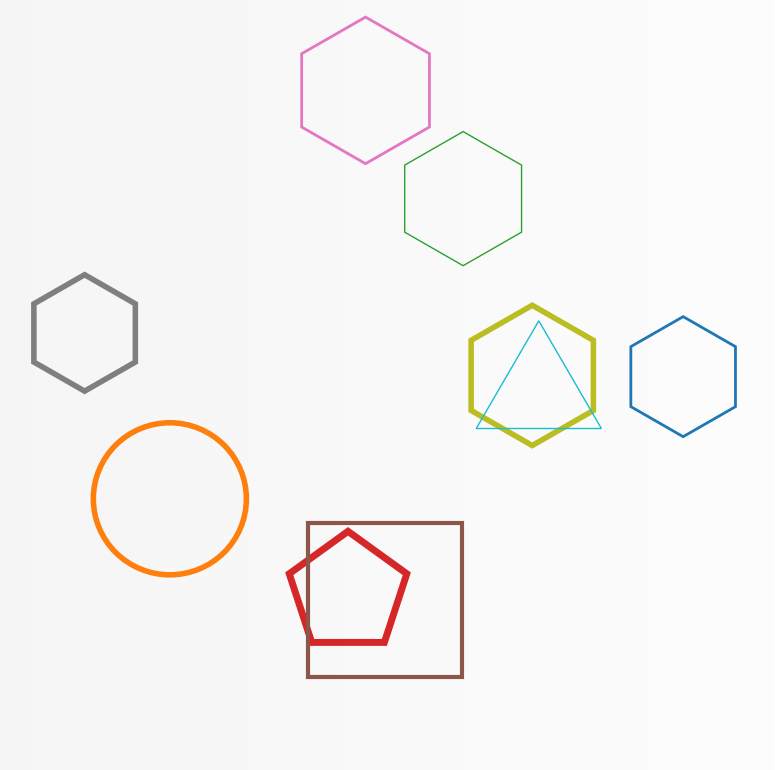[{"shape": "hexagon", "thickness": 1, "radius": 0.39, "center": [0.881, 0.511]}, {"shape": "circle", "thickness": 2, "radius": 0.49, "center": [0.219, 0.352]}, {"shape": "hexagon", "thickness": 0.5, "radius": 0.44, "center": [0.598, 0.742]}, {"shape": "pentagon", "thickness": 2.5, "radius": 0.4, "center": [0.449, 0.23]}, {"shape": "square", "thickness": 1.5, "radius": 0.5, "center": [0.497, 0.221]}, {"shape": "hexagon", "thickness": 1, "radius": 0.48, "center": [0.472, 0.883]}, {"shape": "hexagon", "thickness": 2, "radius": 0.38, "center": [0.109, 0.568]}, {"shape": "hexagon", "thickness": 2, "radius": 0.46, "center": [0.687, 0.512]}, {"shape": "triangle", "thickness": 0.5, "radius": 0.47, "center": [0.695, 0.49]}]